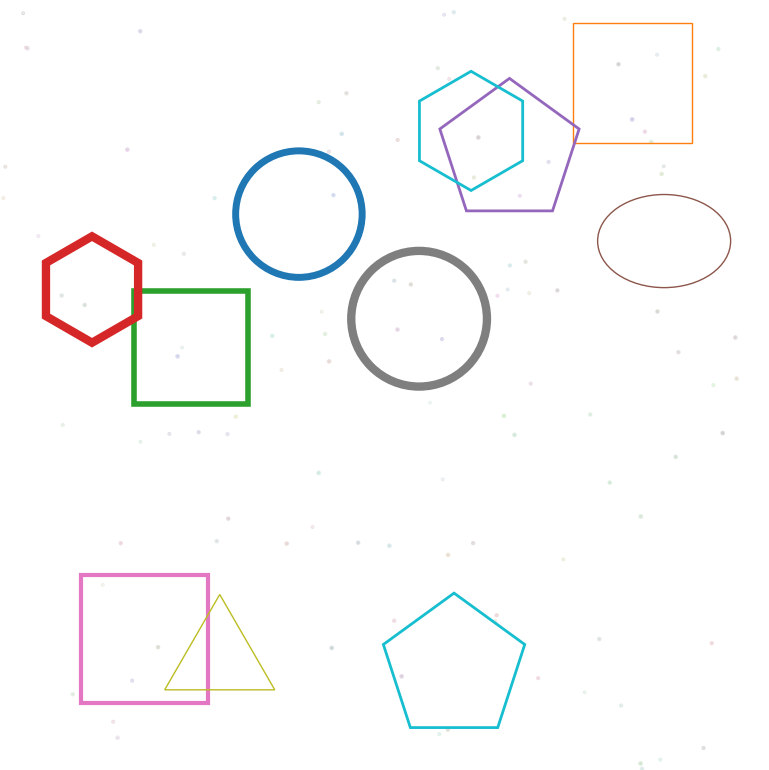[{"shape": "circle", "thickness": 2.5, "radius": 0.41, "center": [0.388, 0.722]}, {"shape": "square", "thickness": 0.5, "radius": 0.39, "center": [0.822, 0.892]}, {"shape": "square", "thickness": 2, "radius": 0.37, "center": [0.248, 0.549]}, {"shape": "hexagon", "thickness": 3, "radius": 0.35, "center": [0.12, 0.624]}, {"shape": "pentagon", "thickness": 1, "radius": 0.48, "center": [0.662, 0.803]}, {"shape": "oval", "thickness": 0.5, "radius": 0.43, "center": [0.863, 0.687]}, {"shape": "square", "thickness": 1.5, "radius": 0.42, "center": [0.188, 0.17]}, {"shape": "circle", "thickness": 3, "radius": 0.44, "center": [0.544, 0.586]}, {"shape": "triangle", "thickness": 0.5, "radius": 0.41, "center": [0.285, 0.145]}, {"shape": "pentagon", "thickness": 1, "radius": 0.48, "center": [0.59, 0.133]}, {"shape": "hexagon", "thickness": 1, "radius": 0.39, "center": [0.612, 0.83]}]